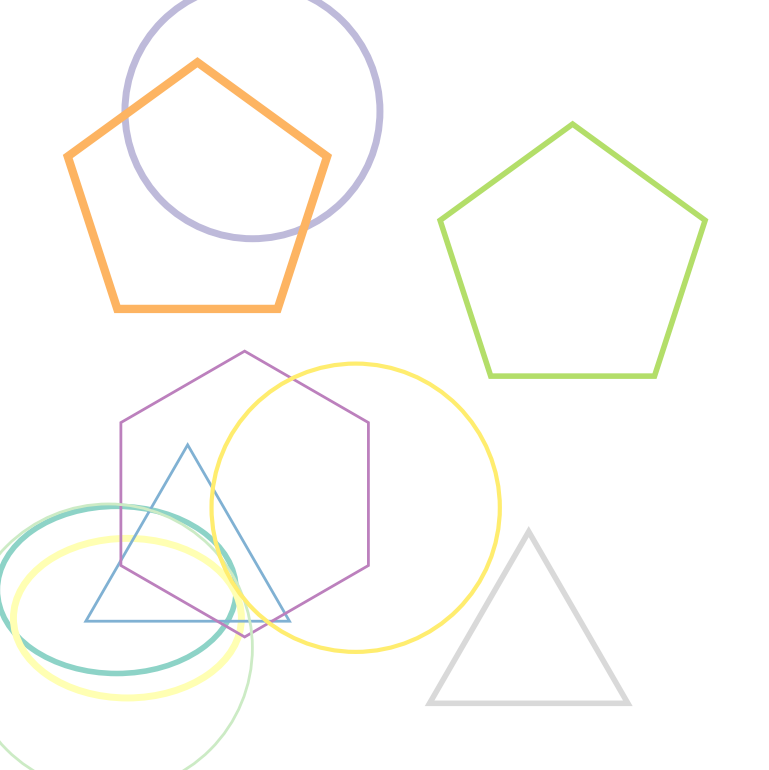[{"shape": "oval", "thickness": 2, "radius": 0.78, "center": [0.152, 0.234]}, {"shape": "oval", "thickness": 2.5, "radius": 0.74, "center": [0.166, 0.197]}, {"shape": "circle", "thickness": 2.5, "radius": 0.83, "center": [0.328, 0.856]}, {"shape": "triangle", "thickness": 1, "radius": 0.76, "center": [0.244, 0.27]}, {"shape": "pentagon", "thickness": 3, "radius": 0.89, "center": [0.256, 0.742]}, {"shape": "pentagon", "thickness": 2, "radius": 0.9, "center": [0.744, 0.658]}, {"shape": "triangle", "thickness": 2, "radius": 0.74, "center": [0.687, 0.161]}, {"shape": "hexagon", "thickness": 1, "radius": 0.93, "center": [0.318, 0.358]}, {"shape": "circle", "thickness": 1, "radius": 0.93, "center": [0.141, 0.159]}, {"shape": "circle", "thickness": 1.5, "radius": 0.94, "center": [0.462, 0.341]}]